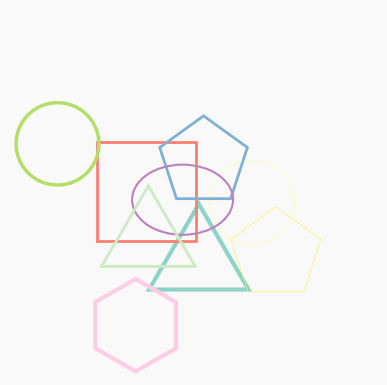[{"shape": "triangle", "thickness": 3, "radius": 0.74, "center": [0.513, 0.322]}, {"shape": "circle", "thickness": 0.5, "radius": 0.55, "center": [0.651, 0.475]}, {"shape": "square", "thickness": 2, "radius": 0.64, "center": [0.378, 0.503]}, {"shape": "pentagon", "thickness": 2, "radius": 0.59, "center": [0.525, 0.58]}, {"shape": "circle", "thickness": 2.5, "radius": 0.53, "center": [0.148, 0.626]}, {"shape": "hexagon", "thickness": 3, "radius": 0.6, "center": [0.35, 0.155]}, {"shape": "oval", "thickness": 1.5, "radius": 0.65, "center": [0.471, 0.481]}, {"shape": "triangle", "thickness": 2, "radius": 0.7, "center": [0.383, 0.378]}, {"shape": "pentagon", "thickness": 0.5, "radius": 0.61, "center": [0.712, 0.341]}]